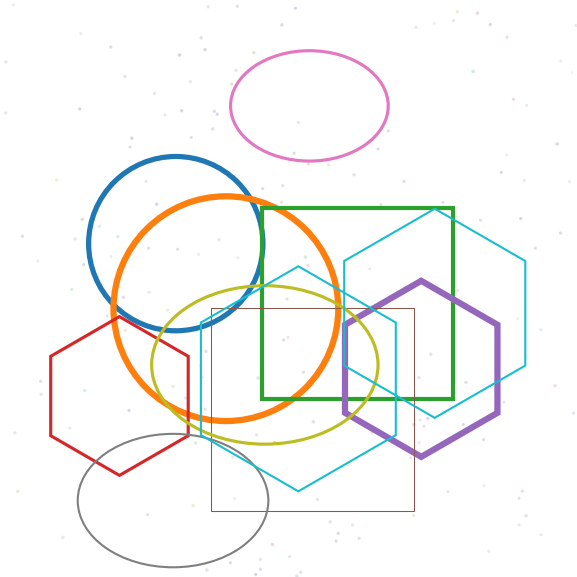[{"shape": "circle", "thickness": 2.5, "radius": 0.75, "center": [0.304, 0.577]}, {"shape": "circle", "thickness": 3, "radius": 0.97, "center": [0.391, 0.465]}, {"shape": "square", "thickness": 2, "radius": 0.83, "center": [0.619, 0.473]}, {"shape": "hexagon", "thickness": 1.5, "radius": 0.69, "center": [0.207, 0.313]}, {"shape": "hexagon", "thickness": 3, "radius": 0.76, "center": [0.729, 0.36]}, {"shape": "square", "thickness": 0.5, "radius": 0.88, "center": [0.541, 0.29]}, {"shape": "oval", "thickness": 1.5, "radius": 0.68, "center": [0.536, 0.816]}, {"shape": "oval", "thickness": 1, "radius": 0.83, "center": [0.3, 0.132]}, {"shape": "oval", "thickness": 1.5, "radius": 0.98, "center": [0.459, 0.367]}, {"shape": "hexagon", "thickness": 1, "radius": 0.91, "center": [0.753, 0.457]}, {"shape": "hexagon", "thickness": 1, "radius": 0.97, "center": [0.517, 0.343]}]